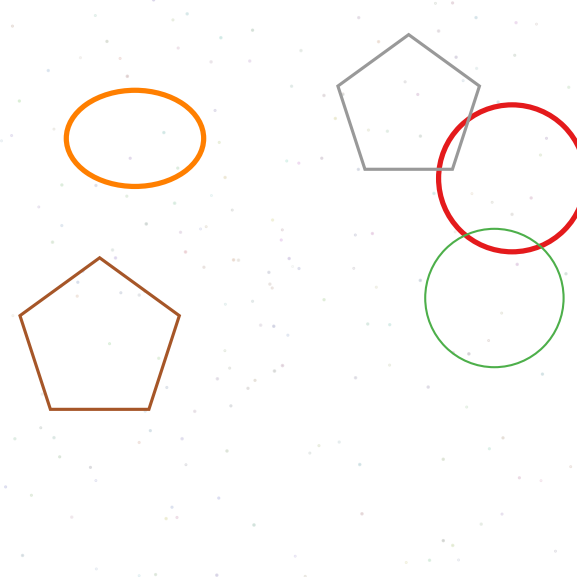[{"shape": "circle", "thickness": 2.5, "radius": 0.64, "center": [0.887, 0.69]}, {"shape": "circle", "thickness": 1, "radius": 0.6, "center": [0.856, 0.483]}, {"shape": "oval", "thickness": 2.5, "radius": 0.59, "center": [0.234, 0.76]}, {"shape": "pentagon", "thickness": 1.5, "radius": 0.73, "center": [0.173, 0.408]}, {"shape": "pentagon", "thickness": 1.5, "radius": 0.64, "center": [0.708, 0.81]}]